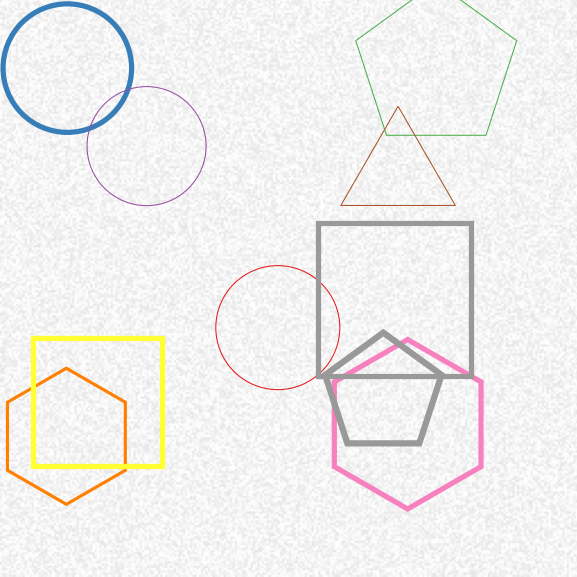[{"shape": "circle", "thickness": 0.5, "radius": 0.54, "center": [0.481, 0.432]}, {"shape": "circle", "thickness": 2.5, "radius": 0.56, "center": [0.117, 0.881]}, {"shape": "pentagon", "thickness": 0.5, "radius": 0.73, "center": [0.755, 0.883]}, {"shape": "circle", "thickness": 0.5, "radius": 0.52, "center": [0.254, 0.746]}, {"shape": "hexagon", "thickness": 1.5, "radius": 0.59, "center": [0.115, 0.244]}, {"shape": "square", "thickness": 2.5, "radius": 0.56, "center": [0.169, 0.303]}, {"shape": "triangle", "thickness": 0.5, "radius": 0.57, "center": [0.689, 0.701]}, {"shape": "hexagon", "thickness": 2.5, "radius": 0.73, "center": [0.706, 0.264]}, {"shape": "pentagon", "thickness": 3, "radius": 0.53, "center": [0.664, 0.317]}, {"shape": "square", "thickness": 2.5, "radius": 0.66, "center": [0.684, 0.48]}]